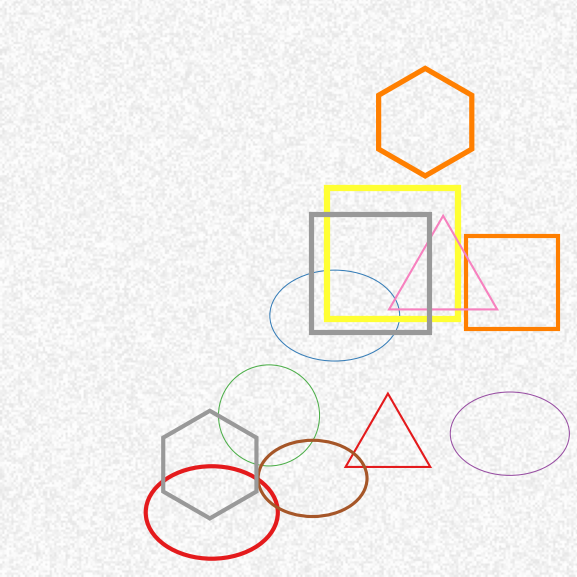[{"shape": "triangle", "thickness": 1, "radius": 0.42, "center": [0.672, 0.233]}, {"shape": "oval", "thickness": 2, "radius": 0.57, "center": [0.367, 0.112]}, {"shape": "oval", "thickness": 0.5, "radius": 0.56, "center": [0.58, 0.453]}, {"shape": "circle", "thickness": 0.5, "radius": 0.44, "center": [0.466, 0.28]}, {"shape": "oval", "thickness": 0.5, "radius": 0.52, "center": [0.883, 0.248]}, {"shape": "hexagon", "thickness": 2.5, "radius": 0.47, "center": [0.736, 0.788]}, {"shape": "square", "thickness": 2, "radius": 0.4, "center": [0.887, 0.51]}, {"shape": "square", "thickness": 3, "radius": 0.57, "center": [0.68, 0.561]}, {"shape": "oval", "thickness": 1.5, "radius": 0.47, "center": [0.541, 0.171]}, {"shape": "triangle", "thickness": 1, "radius": 0.54, "center": [0.767, 0.517]}, {"shape": "square", "thickness": 2.5, "radius": 0.51, "center": [0.64, 0.526]}, {"shape": "hexagon", "thickness": 2, "radius": 0.47, "center": [0.363, 0.195]}]